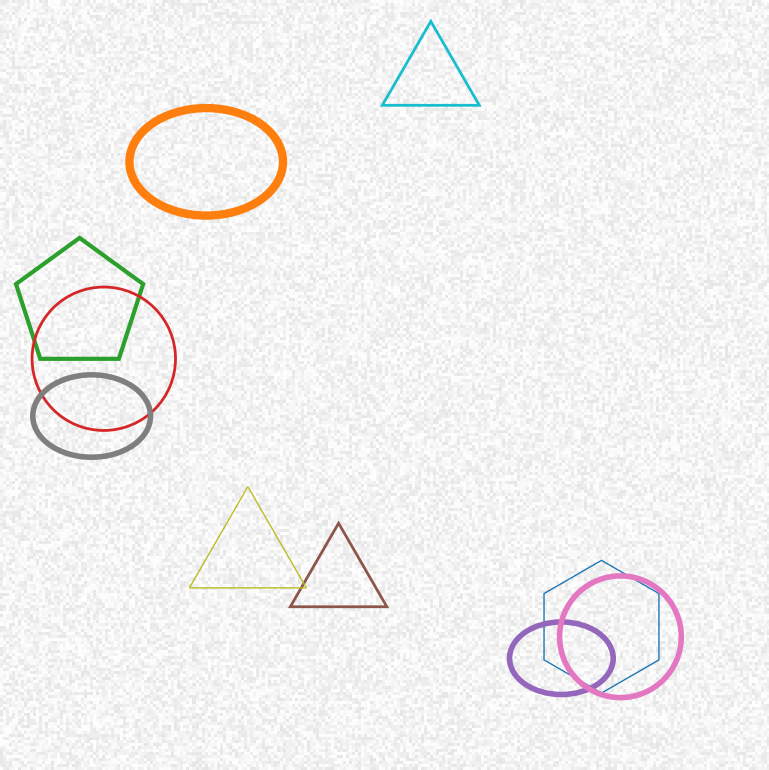[{"shape": "hexagon", "thickness": 0.5, "radius": 0.43, "center": [0.781, 0.186]}, {"shape": "oval", "thickness": 3, "radius": 0.5, "center": [0.268, 0.79]}, {"shape": "pentagon", "thickness": 1.5, "radius": 0.43, "center": [0.103, 0.604]}, {"shape": "circle", "thickness": 1, "radius": 0.47, "center": [0.135, 0.534]}, {"shape": "oval", "thickness": 2, "radius": 0.34, "center": [0.729, 0.145]}, {"shape": "triangle", "thickness": 1, "radius": 0.36, "center": [0.44, 0.248]}, {"shape": "circle", "thickness": 2, "radius": 0.4, "center": [0.806, 0.173]}, {"shape": "oval", "thickness": 2, "radius": 0.38, "center": [0.119, 0.46]}, {"shape": "triangle", "thickness": 0.5, "radius": 0.44, "center": [0.322, 0.28]}, {"shape": "triangle", "thickness": 1, "radius": 0.36, "center": [0.559, 0.9]}]